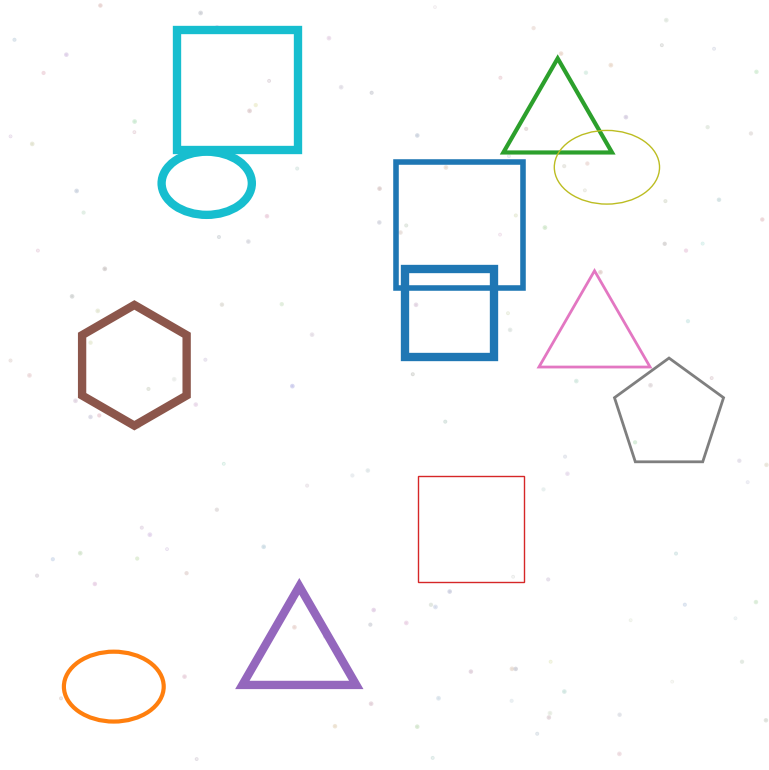[{"shape": "square", "thickness": 3, "radius": 0.29, "center": [0.584, 0.594]}, {"shape": "square", "thickness": 2, "radius": 0.41, "center": [0.597, 0.708]}, {"shape": "oval", "thickness": 1.5, "radius": 0.32, "center": [0.148, 0.108]}, {"shape": "triangle", "thickness": 1.5, "radius": 0.41, "center": [0.724, 0.843]}, {"shape": "square", "thickness": 0.5, "radius": 0.34, "center": [0.612, 0.313]}, {"shape": "triangle", "thickness": 3, "radius": 0.43, "center": [0.389, 0.153]}, {"shape": "hexagon", "thickness": 3, "radius": 0.39, "center": [0.175, 0.526]}, {"shape": "triangle", "thickness": 1, "radius": 0.42, "center": [0.772, 0.565]}, {"shape": "pentagon", "thickness": 1, "radius": 0.37, "center": [0.869, 0.461]}, {"shape": "oval", "thickness": 0.5, "radius": 0.34, "center": [0.788, 0.783]}, {"shape": "square", "thickness": 3, "radius": 0.39, "center": [0.308, 0.883]}, {"shape": "oval", "thickness": 3, "radius": 0.29, "center": [0.268, 0.762]}]